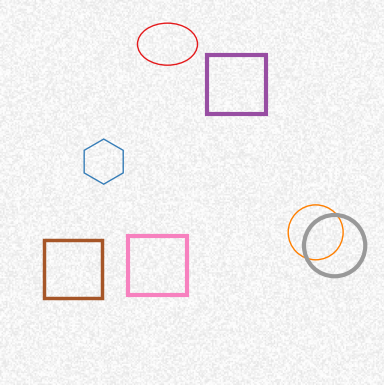[{"shape": "oval", "thickness": 1, "radius": 0.39, "center": [0.435, 0.885]}, {"shape": "hexagon", "thickness": 1, "radius": 0.29, "center": [0.269, 0.58]}, {"shape": "square", "thickness": 3, "radius": 0.38, "center": [0.614, 0.78]}, {"shape": "circle", "thickness": 1, "radius": 0.36, "center": [0.82, 0.397]}, {"shape": "square", "thickness": 2.5, "radius": 0.37, "center": [0.19, 0.301]}, {"shape": "square", "thickness": 3, "radius": 0.38, "center": [0.409, 0.311]}, {"shape": "circle", "thickness": 3, "radius": 0.4, "center": [0.869, 0.362]}]